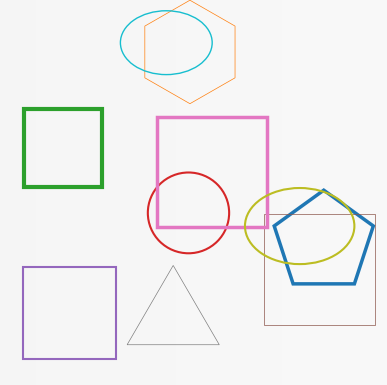[{"shape": "pentagon", "thickness": 2.5, "radius": 0.67, "center": [0.836, 0.371]}, {"shape": "hexagon", "thickness": 0.5, "radius": 0.67, "center": [0.49, 0.865]}, {"shape": "square", "thickness": 3, "radius": 0.5, "center": [0.163, 0.616]}, {"shape": "circle", "thickness": 1.5, "radius": 0.52, "center": [0.486, 0.447]}, {"shape": "square", "thickness": 1.5, "radius": 0.6, "center": [0.18, 0.186]}, {"shape": "square", "thickness": 0.5, "radius": 0.72, "center": [0.824, 0.301]}, {"shape": "square", "thickness": 2.5, "radius": 0.72, "center": [0.547, 0.554]}, {"shape": "triangle", "thickness": 0.5, "radius": 0.69, "center": [0.447, 0.173]}, {"shape": "oval", "thickness": 1.5, "radius": 0.71, "center": [0.773, 0.413]}, {"shape": "oval", "thickness": 1, "radius": 0.59, "center": [0.429, 0.889]}]